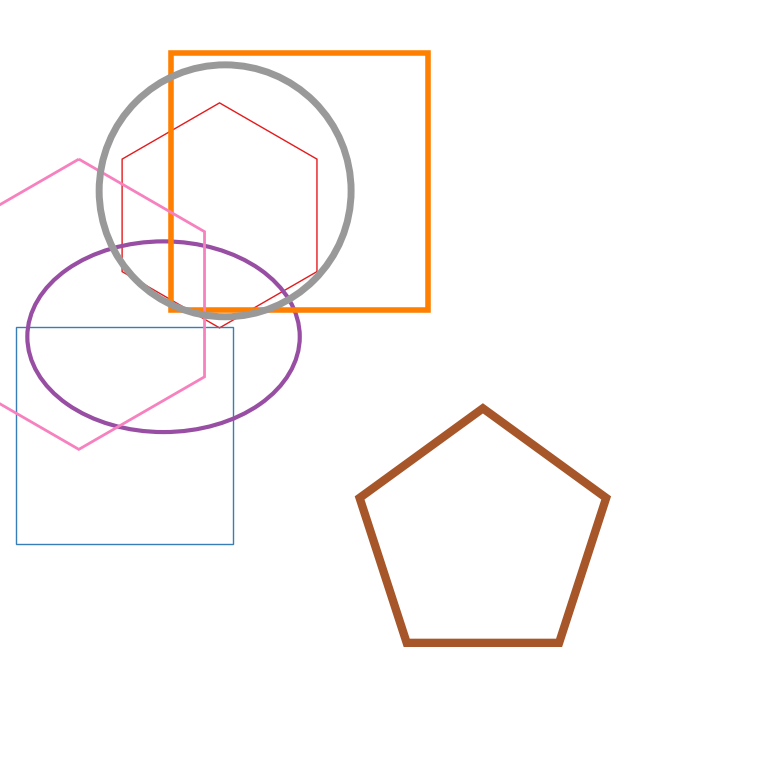[{"shape": "hexagon", "thickness": 0.5, "radius": 0.73, "center": [0.285, 0.72]}, {"shape": "square", "thickness": 0.5, "radius": 0.7, "center": [0.162, 0.434]}, {"shape": "oval", "thickness": 1.5, "radius": 0.88, "center": [0.212, 0.563]}, {"shape": "square", "thickness": 2, "radius": 0.83, "center": [0.389, 0.764]}, {"shape": "pentagon", "thickness": 3, "radius": 0.84, "center": [0.627, 0.301]}, {"shape": "hexagon", "thickness": 1, "radius": 0.94, "center": [0.102, 0.605]}, {"shape": "circle", "thickness": 2.5, "radius": 0.82, "center": [0.292, 0.752]}]